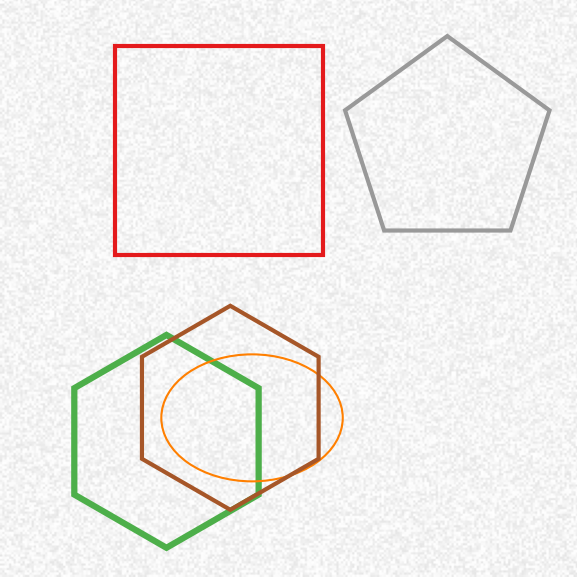[{"shape": "square", "thickness": 2, "radius": 0.9, "center": [0.379, 0.739]}, {"shape": "hexagon", "thickness": 3, "radius": 0.92, "center": [0.288, 0.235]}, {"shape": "oval", "thickness": 1, "radius": 0.79, "center": [0.436, 0.276]}, {"shape": "hexagon", "thickness": 2, "radius": 0.88, "center": [0.399, 0.293]}, {"shape": "pentagon", "thickness": 2, "radius": 0.93, "center": [0.775, 0.751]}]